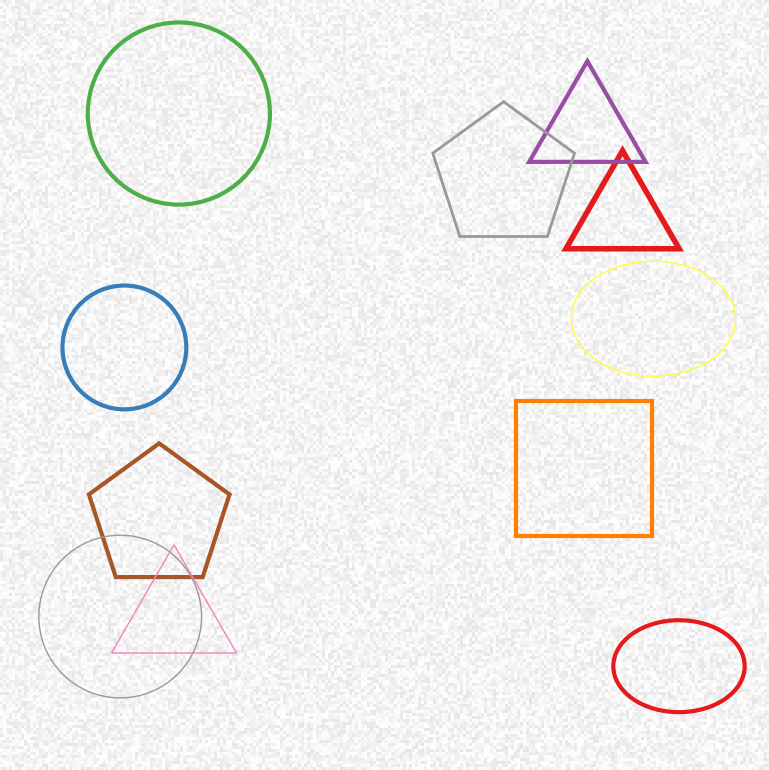[{"shape": "triangle", "thickness": 2, "radius": 0.42, "center": [0.808, 0.719]}, {"shape": "oval", "thickness": 1.5, "radius": 0.43, "center": [0.882, 0.135]}, {"shape": "circle", "thickness": 1.5, "radius": 0.4, "center": [0.162, 0.549]}, {"shape": "circle", "thickness": 1.5, "radius": 0.59, "center": [0.232, 0.853]}, {"shape": "triangle", "thickness": 1.5, "radius": 0.44, "center": [0.763, 0.833]}, {"shape": "square", "thickness": 1.5, "radius": 0.44, "center": [0.758, 0.391]}, {"shape": "oval", "thickness": 0.5, "radius": 0.53, "center": [0.849, 0.586]}, {"shape": "pentagon", "thickness": 1.5, "radius": 0.48, "center": [0.207, 0.328]}, {"shape": "triangle", "thickness": 0.5, "radius": 0.47, "center": [0.226, 0.199]}, {"shape": "pentagon", "thickness": 1, "radius": 0.48, "center": [0.654, 0.771]}, {"shape": "circle", "thickness": 0.5, "radius": 0.53, "center": [0.156, 0.199]}]